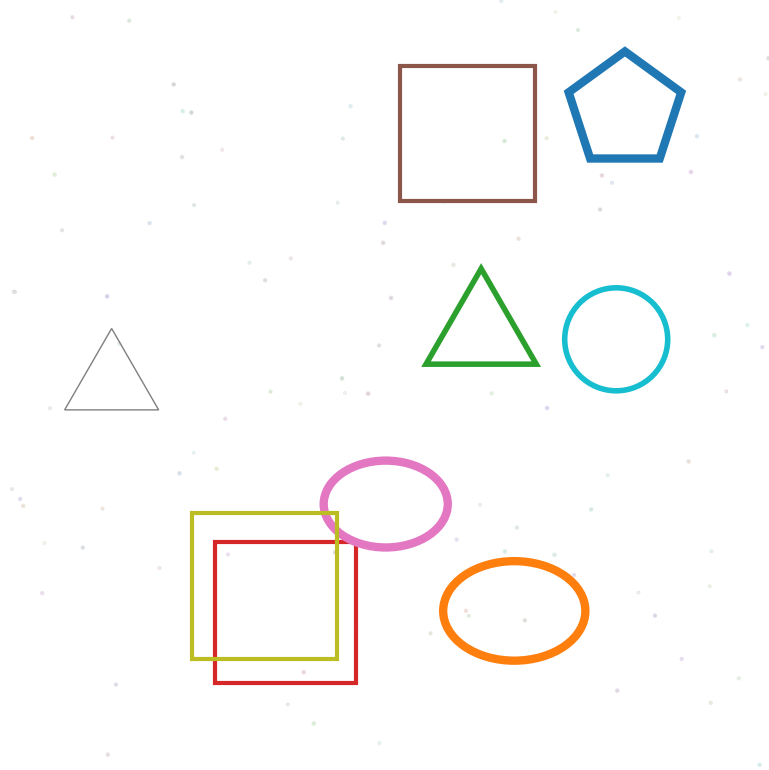[{"shape": "pentagon", "thickness": 3, "radius": 0.38, "center": [0.812, 0.856]}, {"shape": "oval", "thickness": 3, "radius": 0.46, "center": [0.668, 0.207]}, {"shape": "triangle", "thickness": 2, "radius": 0.41, "center": [0.625, 0.568]}, {"shape": "square", "thickness": 1.5, "radius": 0.46, "center": [0.371, 0.204]}, {"shape": "square", "thickness": 1.5, "radius": 0.44, "center": [0.608, 0.826]}, {"shape": "oval", "thickness": 3, "radius": 0.4, "center": [0.501, 0.345]}, {"shape": "triangle", "thickness": 0.5, "radius": 0.35, "center": [0.145, 0.503]}, {"shape": "square", "thickness": 1.5, "radius": 0.47, "center": [0.344, 0.238]}, {"shape": "circle", "thickness": 2, "radius": 0.33, "center": [0.8, 0.559]}]